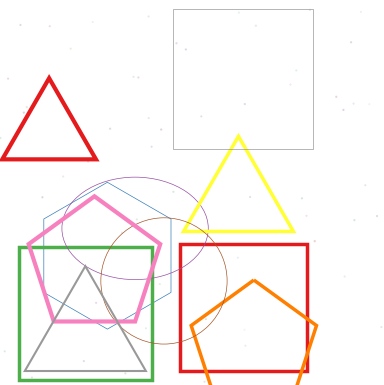[{"shape": "triangle", "thickness": 3, "radius": 0.7, "center": [0.128, 0.656]}, {"shape": "square", "thickness": 2.5, "radius": 0.83, "center": [0.632, 0.202]}, {"shape": "hexagon", "thickness": 0.5, "radius": 0.95, "center": [0.279, 0.336]}, {"shape": "square", "thickness": 2.5, "radius": 0.86, "center": [0.222, 0.185]}, {"shape": "oval", "thickness": 0.5, "radius": 0.95, "center": [0.351, 0.407]}, {"shape": "pentagon", "thickness": 2.5, "radius": 0.86, "center": [0.659, 0.102]}, {"shape": "triangle", "thickness": 2.5, "radius": 0.82, "center": [0.619, 0.481]}, {"shape": "circle", "thickness": 0.5, "radius": 0.82, "center": [0.426, 0.27]}, {"shape": "pentagon", "thickness": 3, "radius": 0.9, "center": [0.245, 0.31]}, {"shape": "square", "thickness": 0.5, "radius": 0.91, "center": [0.632, 0.794]}, {"shape": "triangle", "thickness": 1.5, "radius": 0.91, "center": [0.222, 0.127]}]